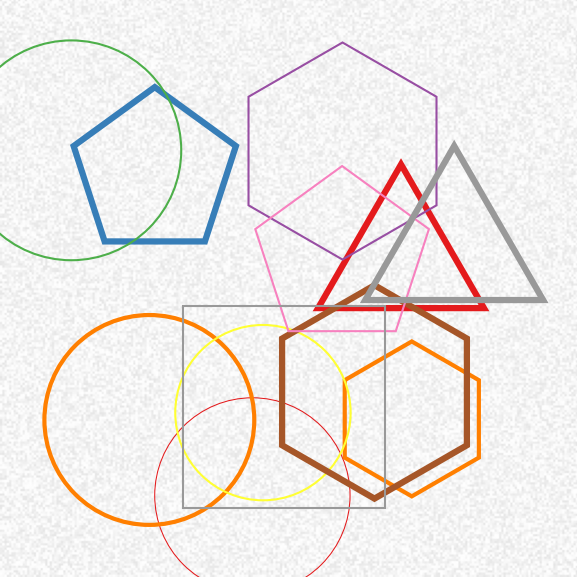[{"shape": "circle", "thickness": 0.5, "radius": 0.85, "center": [0.437, 0.141]}, {"shape": "triangle", "thickness": 3, "radius": 0.83, "center": [0.694, 0.549]}, {"shape": "pentagon", "thickness": 3, "radius": 0.74, "center": [0.268, 0.701]}, {"shape": "circle", "thickness": 1, "radius": 0.95, "center": [0.124, 0.739]}, {"shape": "hexagon", "thickness": 1, "radius": 0.94, "center": [0.593, 0.738]}, {"shape": "hexagon", "thickness": 2, "radius": 0.67, "center": [0.713, 0.274]}, {"shape": "circle", "thickness": 2, "radius": 0.91, "center": [0.259, 0.272]}, {"shape": "circle", "thickness": 1, "radius": 0.76, "center": [0.455, 0.285]}, {"shape": "hexagon", "thickness": 3, "radius": 0.92, "center": [0.648, 0.32]}, {"shape": "pentagon", "thickness": 1, "radius": 0.79, "center": [0.592, 0.554]}, {"shape": "triangle", "thickness": 3, "radius": 0.89, "center": [0.786, 0.569]}, {"shape": "square", "thickness": 1, "radius": 0.87, "center": [0.492, 0.294]}]